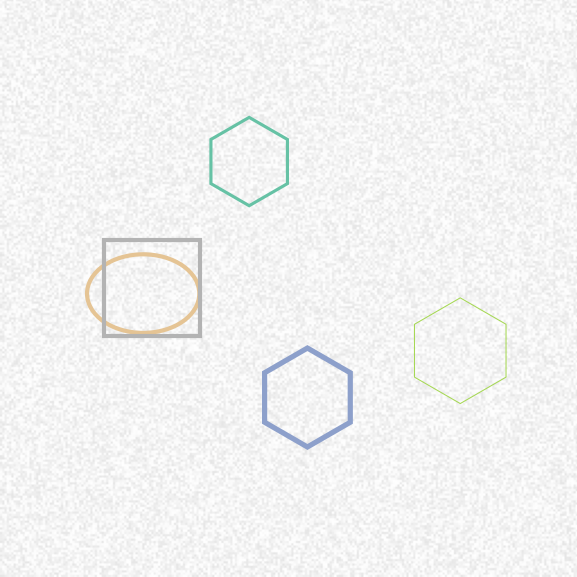[{"shape": "hexagon", "thickness": 1.5, "radius": 0.38, "center": [0.431, 0.719]}, {"shape": "hexagon", "thickness": 2.5, "radius": 0.43, "center": [0.532, 0.311]}, {"shape": "hexagon", "thickness": 0.5, "radius": 0.46, "center": [0.797, 0.392]}, {"shape": "oval", "thickness": 2, "radius": 0.49, "center": [0.248, 0.491]}, {"shape": "square", "thickness": 2, "radius": 0.42, "center": [0.263, 0.5]}]